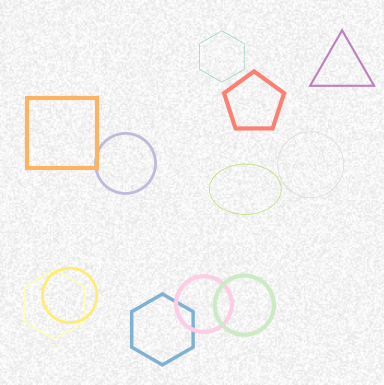[{"shape": "hexagon", "thickness": 0.5, "radius": 0.33, "center": [0.576, 0.853]}, {"shape": "hexagon", "thickness": 1, "radius": 0.45, "center": [0.142, 0.209]}, {"shape": "circle", "thickness": 2, "radius": 0.39, "center": [0.326, 0.576]}, {"shape": "pentagon", "thickness": 3, "radius": 0.41, "center": [0.66, 0.733]}, {"shape": "hexagon", "thickness": 2.5, "radius": 0.46, "center": [0.422, 0.144]}, {"shape": "square", "thickness": 3, "radius": 0.45, "center": [0.16, 0.655]}, {"shape": "oval", "thickness": 0.5, "radius": 0.47, "center": [0.637, 0.508]}, {"shape": "circle", "thickness": 3, "radius": 0.36, "center": [0.53, 0.21]}, {"shape": "circle", "thickness": 0.5, "radius": 0.43, "center": [0.807, 0.572]}, {"shape": "triangle", "thickness": 1.5, "radius": 0.48, "center": [0.889, 0.825]}, {"shape": "circle", "thickness": 3, "radius": 0.38, "center": [0.635, 0.207]}, {"shape": "circle", "thickness": 2, "radius": 0.35, "center": [0.181, 0.233]}]